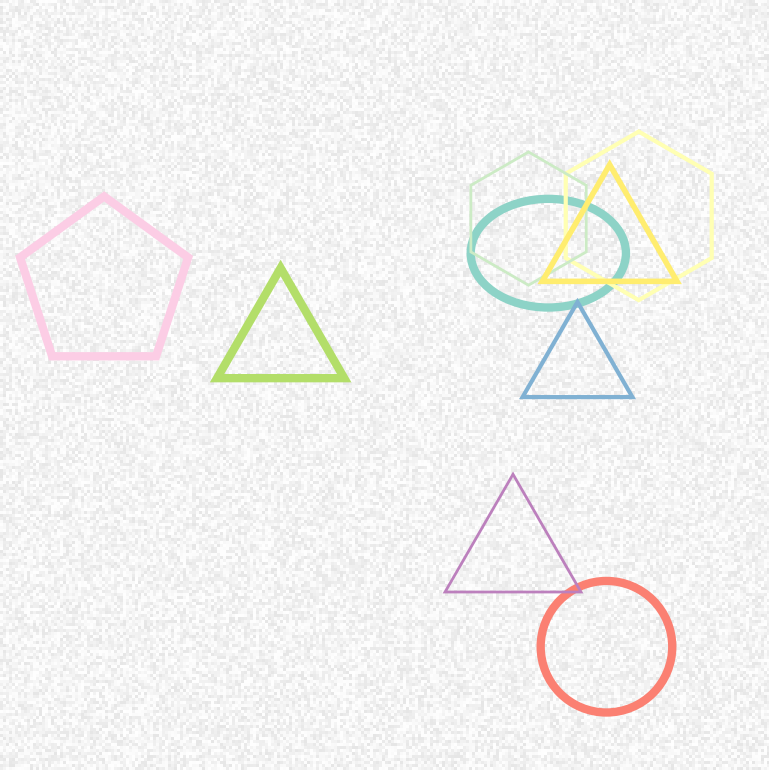[{"shape": "oval", "thickness": 3, "radius": 0.5, "center": [0.712, 0.671]}, {"shape": "hexagon", "thickness": 1.5, "radius": 0.55, "center": [0.83, 0.72]}, {"shape": "circle", "thickness": 3, "radius": 0.43, "center": [0.788, 0.16]}, {"shape": "triangle", "thickness": 1.5, "radius": 0.41, "center": [0.75, 0.525]}, {"shape": "triangle", "thickness": 3, "radius": 0.48, "center": [0.364, 0.557]}, {"shape": "pentagon", "thickness": 3, "radius": 0.57, "center": [0.135, 0.63]}, {"shape": "triangle", "thickness": 1, "radius": 0.51, "center": [0.666, 0.282]}, {"shape": "hexagon", "thickness": 1, "radius": 0.43, "center": [0.686, 0.716]}, {"shape": "triangle", "thickness": 2, "radius": 0.51, "center": [0.792, 0.685]}]